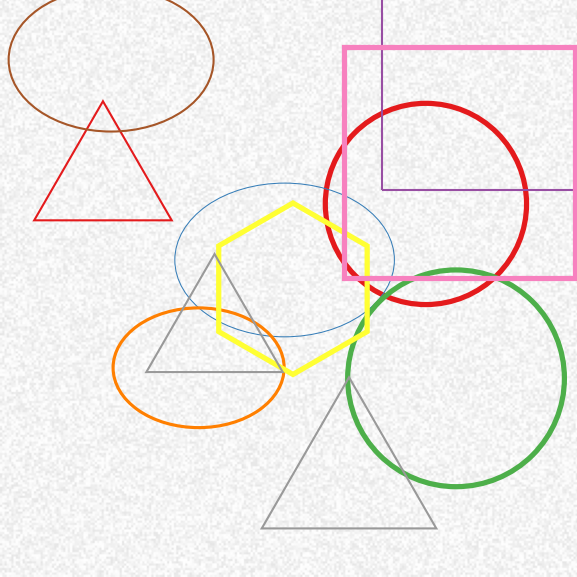[{"shape": "triangle", "thickness": 1, "radius": 0.69, "center": [0.178, 0.686]}, {"shape": "circle", "thickness": 2.5, "radius": 0.87, "center": [0.738, 0.646]}, {"shape": "oval", "thickness": 0.5, "radius": 0.95, "center": [0.493, 0.549]}, {"shape": "circle", "thickness": 2.5, "radius": 0.94, "center": [0.79, 0.344]}, {"shape": "square", "thickness": 1, "radius": 0.94, "center": [0.849, 0.858]}, {"shape": "oval", "thickness": 1.5, "radius": 0.74, "center": [0.344, 0.362]}, {"shape": "hexagon", "thickness": 2.5, "radius": 0.74, "center": [0.507, 0.499]}, {"shape": "oval", "thickness": 1, "radius": 0.89, "center": [0.192, 0.896]}, {"shape": "square", "thickness": 2.5, "radius": 1.0, "center": [0.795, 0.718]}, {"shape": "triangle", "thickness": 1, "radius": 0.68, "center": [0.372, 0.423]}, {"shape": "triangle", "thickness": 1, "radius": 0.87, "center": [0.604, 0.171]}]